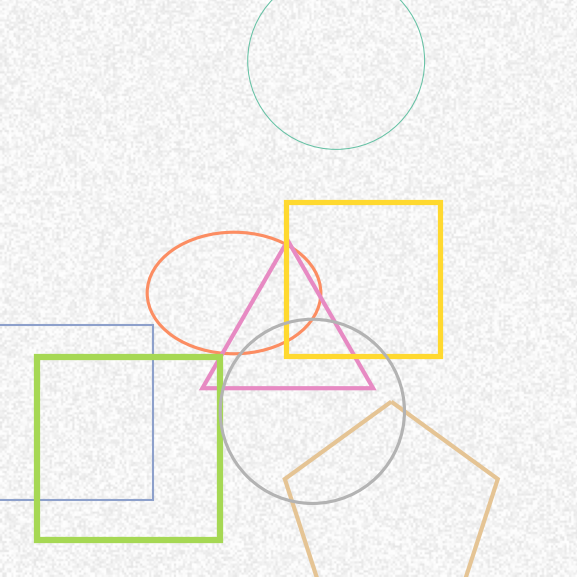[{"shape": "circle", "thickness": 0.5, "radius": 0.77, "center": [0.582, 0.894]}, {"shape": "oval", "thickness": 1.5, "radius": 0.75, "center": [0.405, 0.492]}, {"shape": "square", "thickness": 1, "radius": 0.76, "center": [0.114, 0.284]}, {"shape": "triangle", "thickness": 2, "radius": 0.85, "center": [0.498, 0.412]}, {"shape": "square", "thickness": 3, "radius": 0.79, "center": [0.223, 0.222]}, {"shape": "square", "thickness": 2.5, "radius": 0.67, "center": [0.628, 0.516]}, {"shape": "pentagon", "thickness": 2, "radius": 0.97, "center": [0.678, 0.11]}, {"shape": "circle", "thickness": 1.5, "radius": 0.8, "center": [0.541, 0.287]}]